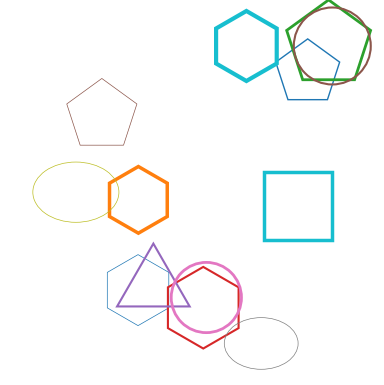[{"shape": "hexagon", "thickness": 0.5, "radius": 0.46, "center": [0.359, 0.246]}, {"shape": "pentagon", "thickness": 1, "radius": 0.44, "center": [0.799, 0.812]}, {"shape": "hexagon", "thickness": 2.5, "radius": 0.43, "center": [0.359, 0.481]}, {"shape": "pentagon", "thickness": 2, "radius": 0.57, "center": [0.854, 0.886]}, {"shape": "hexagon", "thickness": 1.5, "radius": 0.53, "center": [0.528, 0.201]}, {"shape": "triangle", "thickness": 1.5, "radius": 0.54, "center": [0.398, 0.258]}, {"shape": "circle", "thickness": 1.5, "radius": 0.5, "center": [0.863, 0.881]}, {"shape": "pentagon", "thickness": 0.5, "radius": 0.48, "center": [0.265, 0.7]}, {"shape": "circle", "thickness": 2, "radius": 0.46, "center": [0.536, 0.227]}, {"shape": "oval", "thickness": 0.5, "radius": 0.48, "center": [0.678, 0.108]}, {"shape": "oval", "thickness": 0.5, "radius": 0.56, "center": [0.197, 0.501]}, {"shape": "hexagon", "thickness": 3, "radius": 0.45, "center": [0.64, 0.881]}, {"shape": "square", "thickness": 2.5, "radius": 0.44, "center": [0.774, 0.465]}]